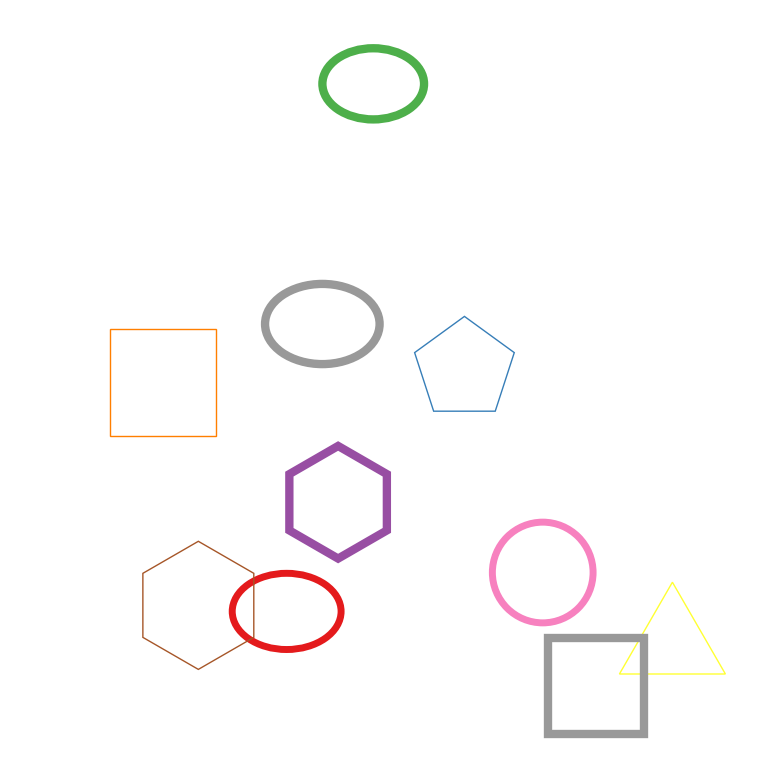[{"shape": "oval", "thickness": 2.5, "radius": 0.35, "center": [0.372, 0.206]}, {"shape": "pentagon", "thickness": 0.5, "radius": 0.34, "center": [0.603, 0.521]}, {"shape": "oval", "thickness": 3, "radius": 0.33, "center": [0.485, 0.891]}, {"shape": "hexagon", "thickness": 3, "radius": 0.37, "center": [0.439, 0.348]}, {"shape": "square", "thickness": 0.5, "radius": 0.34, "center": [0.211, 0.503]}, {"shape": "triangle", "thickness": 0.5, "radius": 0.4, "center": [0.873, 0.164]}, {"shape": "hexagon", "thickness": 0.5, "radius": 0.42, "center": [0.258, 0.214]}, {"shape": "circle", "thickness": 2.5, "radius": 0.33, "center": [0.705, 0.256]}, {"shape": "square", "thickness": 3, "radius": 0.31, "center": [0.774, 0.109]}, {"shape": "oval", "thickness": 3, "radius": 0.37, "center": [0.419, 0.579]}]